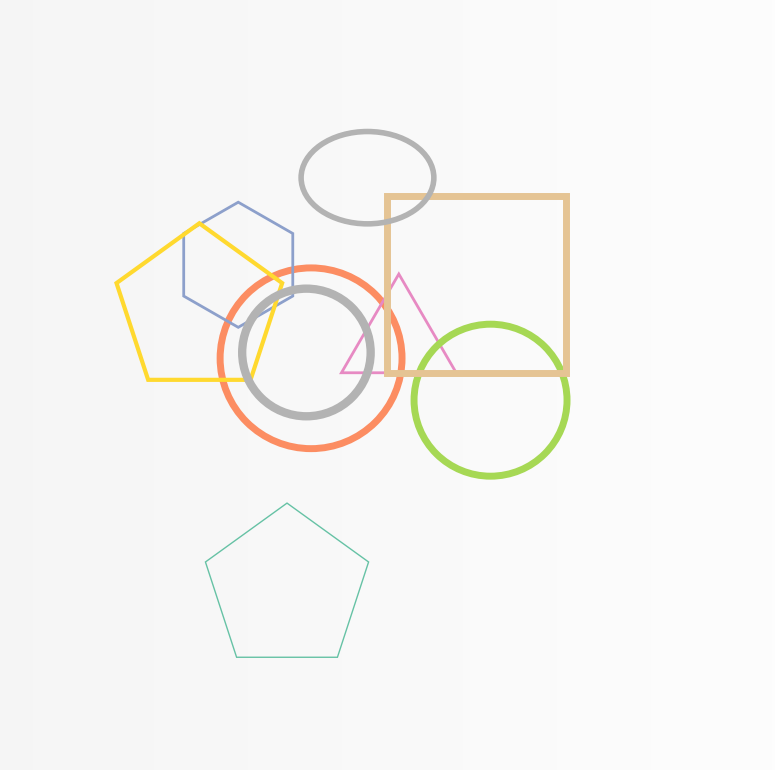[{"shape": "pentagon", "thickness": 0.5, "radius": 0.55, "center": [0.37, 0.236]}, {"shape": "circle", "thickness": 2.5, "radius": 0.59, "center": [0.401, 0.535]}, {"shape": "hexagon", "thickness": 1, "radius": 0.41, "center": [0.307, 0.656]}, {"shape": "triangle", "thickness": 1, "radius": 0.43, "center": [0.515, 0.559]}, {"shape": "circle", "thickness": 2.5, "radius": 0.49, "center": [0.633, 0.48]}, {"shape": "pentagon", "thickness": 1.5, "radius": 0.56, "center": [0.257, 0.598]}, {"shape": "square", "thickness": 2.5, "radius": 0.58, "center": [0.615, 0.631]}, {"shape": "oval", "thickness": 2, "radius": 0.43, "center": [0.474, 0.769]}, {"shape": "circle", "thickness": 3, "radius": 0.41, "center": [0.395, 0.542]}]